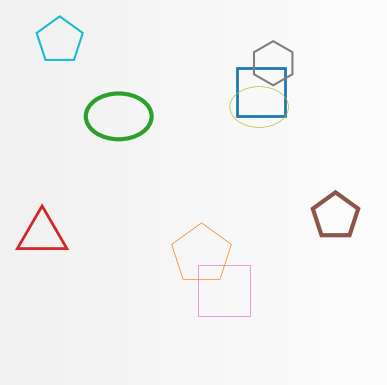[{"shape": "square", "thickness": 2, "radius": 0.31, "center": [0.674, 0.76]}, {"shape": "pentagon", "thickness": 0.5, "radius": 0.41, "center": [0.52, 0.34]}, {"shape": "oval", "thickness": 3, "radius": 0.42, "center": [0.306, 0.698]}, {"shape": "triangle", "thickness": 2, "radius": 0.37, "center": [0.109, 0.391]}, {"shape": "pentagon", "thickness": 3, "radius": 0.31, "center": [0.866, 0.439]}, {"shape": "square", "thickness": 0.5, "radius": 0.34, "center": [0.577, 0.246]}, {"shape": "hexagon", "thickness": 1.5, "radius": 0.29, "center": [0.705, 0.836]}, {"shape": "oval", "thickness": 0.5, "radius": 0.38, "center": [0.669, 0.722]}, {"shape": "pentagon", "thickness": 1.5, "radius": 0.31, "center": [0.154, 0.895]}]